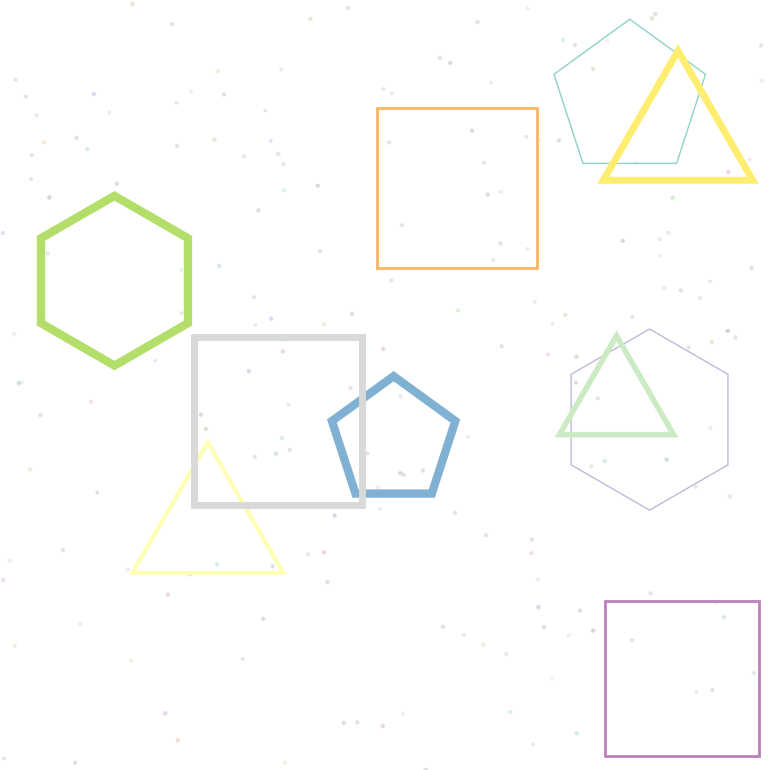[{"shape": "pentagon", "thickness": 0.5, "radius": 0.52, "center": [0.818, 0.872]}, {"shape": "triangle", "thickness": 1.5, "radius": 0.57, "center": [0.27, 0.313]}, {"shape": "hexagon", "thickness": 0.5, "radius": 0.59, "center": [0.844, 0.455]}, {"shape": "pentagon", "thickness": 3, "radius": 0.42, "center": [0.511, 0.427]}, {"shape": "square", "thickness": 1, "radius": 0.52, "center": [0.593, 0.756]}, {"shape": "hexagon", "thickness": 3, "radius": 0.55, "center": [0.149, 0.635]}, {"shape": "square", "thickness": 2.5, "radius": 0.55, "center": [0.361, 0.454]}, {"shape": "square", "thickness": 1, "radius": 0.5, "center": [0.885, 0.119]}, {"shape": "triangle", "thickness": 2, "radius": 0.43, "center": [0.801, 0.478]}, {"shape": "triangle", "thickness": 2.5, "radius": 0.56, "center": [0.881, 0.822]}]